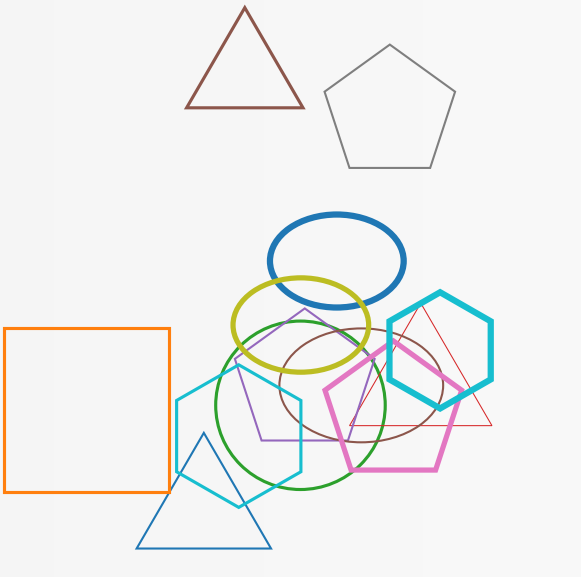[{"shape": "oval", "thickness": 3, "radius": 0.58, "center": [0.579, 0.547]}, {"shape": "triangle", "thickness": 1, "radius": 0.67, "center": [0.351, 0.116]}, {"shape": "square", "thickness": 1.5, "radius": 0.71, "center": [0.148, 0.288]}, {"shape": "circle", "thickness": 1.5, "radius": 0.73, "center": [0.517, 0.297]}, {"shape": "triangle", "thickness": 0.5, "radius": 0.71, "center": [0.724, 0.333]}, {"shape": "pentagon", "thickness": 1, "radius": 0.63, "center": [0.524, 0.339]}, {"shape": "triangle", "thickness": 1.5, "radius": 0.58, "center": [0.421, 0.87]}, {"shape": "oval", "thickness": 1, "radius": 0.7, "center": [0.622, 0.332]}, {"shape": "pentagon", "thickness": 2.5, "radius": 0.62, "center": [0.677, 0.285]}, {"shape": "pentagon", "thickness": 1, "radius": 0.59, "center": [0.671, 0.804]}, {"shape": "oval", "thickness": 2.5, "radius": 0.58, "center": [0.518, 0.436]}, {"shape": "hexagon", "thickness": 3, "radius": 0.5, "center": [0.757, 0.392]}, {"shape": "hexagon", "thickness": 1.5, "radius": 0.62, "center": [0.411, 0.244]}]